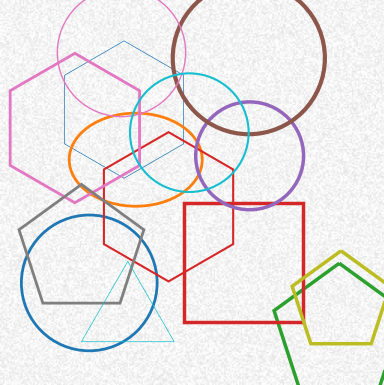[{"shape": "hexagon", "thickness": 0.5, "radius": 0.89, "center": [0.322, 0.715]}, {"shape": "circle", "thickness": 2, "radius": 0.88, "center": [0.232, 0.265]}, {"shape": "oval", "thickness": 2, "radius": 0.86, "center": [0.353, 0.585]}, {"shape": "pentagon", "thickness": 2.5, "radius": 0.89, "center": [0.881, 0.138]}, {"shape": "square", "thickness": 2.5, "radius": 0.77, "center": [0.633, 0.319]}, {"shape": "hexagon", "thickness": 1.5, "radius": 0.97, "center": [0.438, 0.463]}, {"shape": "circle", "thickness": 2.5, "radius": 0.7, "center": [0.648, 0.595]}, {"shape": "circle", "thickness": 3, "radius": 0.99, "center": [0.646, 0.849]}, {"shape": "circle", "thickness": 1, "radius": 0.83, "center": [0.316, 0.864]}, {"shape": "hexagon", "thickness": 2, "radius": 0.97, "center": [0.194, 0.667]}, {"shape": "pentagon", "thickness": 2, "radius": 0.85, "center": [0.212, 0.351]}, {"shape": "pentagon", "thickness": 2.5, "radius": 0.67, "center": [0.886, 0.215]}, {"shape": "circle", "thickness": 1.5, "radius": 0.77, "center": [0.492, 0.655]}, {"shape": "triangle", "thickness": 0.5, "radius": 0.7, "center": [0.332, 0.182]}]